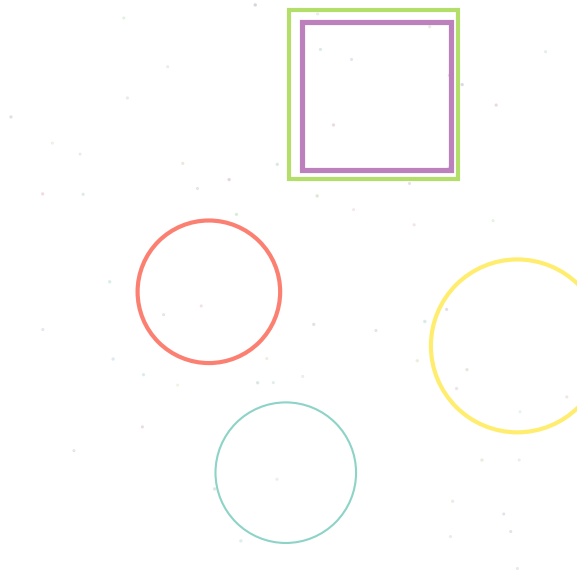[{"shape": "circle", "thickness": 1, "radius": 0.61, "center": [0.495, 0.181]}, {"shape": "circle", "thickness": 2, "radius": 0.62, "center": [0.362, 0.494]}, {"shape": "square", "thickness": 2, "radius": 0.73, "center": [0.646, 0.835]}, {"shape": "square", "thickness": 2.5, "radius": 0.64, "center": [0.651, 0.833]}, {"shape": "circle", "thickness": 2, "radius": 0.75, "center": [0.896, 0.4]}]